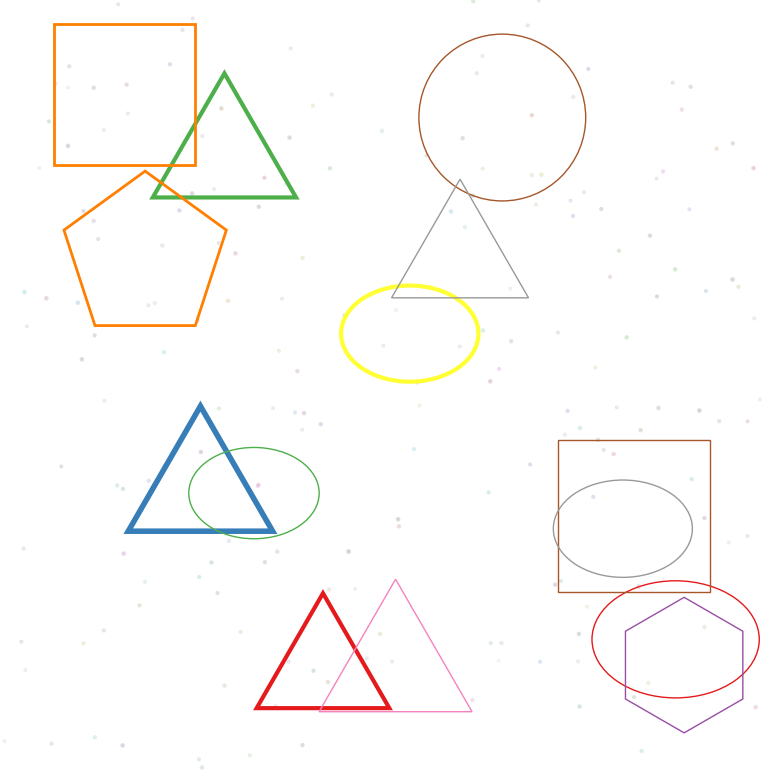[{"shape": "oval", "thickness": 0.5, "radius": 0.54, "center": [0.877, 0.17]}, {"shape": "triangle", "thickness": 1.5, "radius": 0.5, "center": [0.419, 0.13]}, {"shape": "triangle", "thickness": 2, "radius": 0.54, "center": [0.26, 0.364]}, {"shape": "oval", "thickness": 0.5, "radius": 0.42, "center": [0.33, 0.36]}, {"shape": "triangle", "thickness": 1.5, "radius": 0.54, "center": [0.291, 0.797]}, {"shape": "hexagon", "thickness": 0.5, "radius": 0.44, "center": [0.889, 0.136]}, {"shape": "square", "thickness": 1, "radius": 0.46, "center": [0.161, 0.877]}, {"shape": "pentagon", "thickness": 1, "radius": 0.55, "center": [0.189, 0.667]}, {"shape": "oval", "thickness": 1.5, "radius": 0.45, "center": [0.532, 0.567]}, {"shape": "square", "thickness": 0.5, "radius": 0.49, "center": [0.823, 0.33]}, {"shape": "circle", "thickness": 0.5, "radius": 0.54, "center": [0.652, 0.847]}, {"shape": "triangle", "thickness": 0.5, "radius": 0.57, "center": [0.514, 0.133]}, {"shape": "oval", "thickness": 0.5, "radius": 0.45, "center": [0.809, 0.313]}, {"shape": "triangle", "thickness": 0.5, "radius": 0.51, "center": [0.597, 0.665]}]